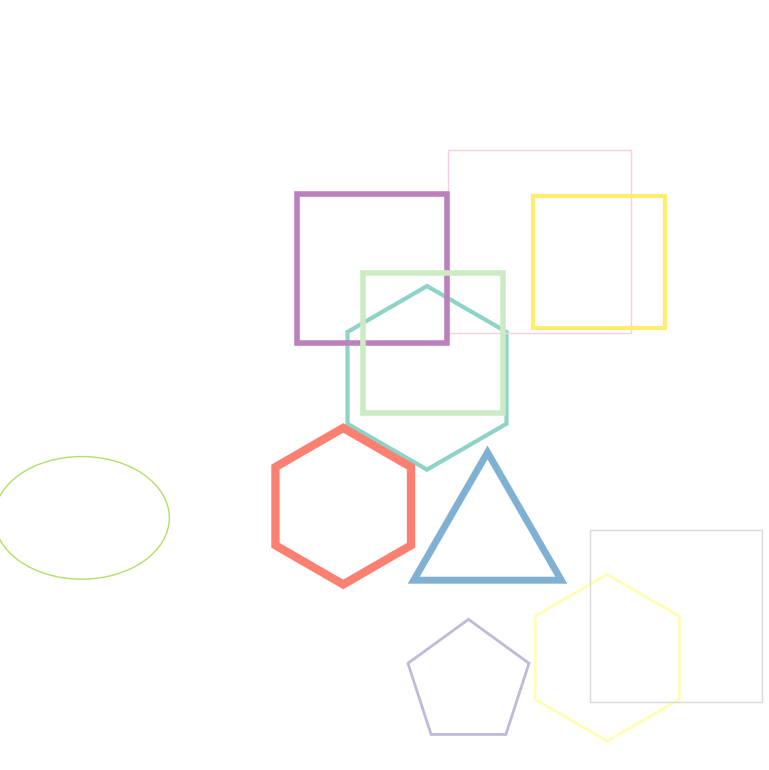[{"shape": "hexagon", "thickness": 1.5, "radius": 0.6, "center": [0.555, 0.509]}, {"shape": "hexagon", "thickness": 1, "radius": 0.54, "center": [0.789, 0.146]}, {"shape": "pentagon", "thickness": 1, "radius": 0.41, "center": [0.608, 0.113]}, {"shape": "hexagon", "thickness": 3, "radius": 0.51, "center": [0.446, 0.343]}, {"shape": "triangle", "thickness": 2.5, "radius": 0.55, "center": [0.633, 0.302]}, {"shape": "oval", "thickness": 0.5, "radius": 0.57, "center": [0.106, 0.327]}, {"shape": "square", "thickness": 0.5, "radius": 0.59, "center": [0.7, 0.686]}, {"shape": "square", "thickness": 0.5, "radius": 0.56, "center": [0.878, 0.2]}, {"shape": "square", "thickness": 2, "radius": 0.49, "center": [0.483, 0.651]}, {"shape": "square", "thickness": 2, "radius": 0.46, "center": [0.562, 0.555]}, {"shape": "square", "thickness": 1.5, "radius": 0.43, "center": [0.778, 0.66]}]